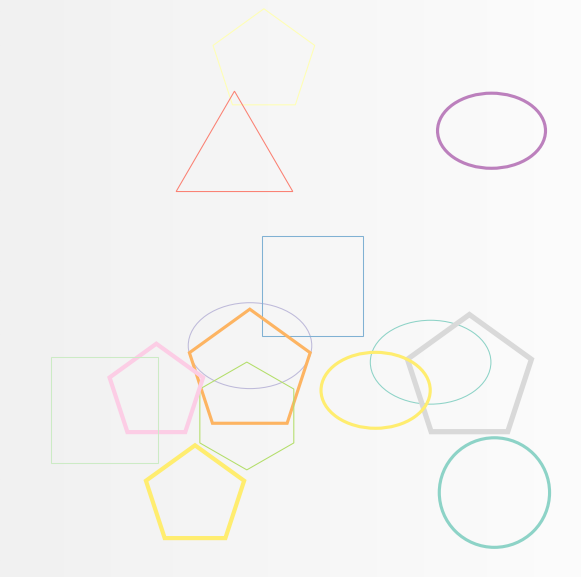[{"shape": "oval", "thickness": 0.5, "radius": 0.52, "center": [0.741, 0.372]}, {"shape": "circle", "thickness": 1.5, "radius": 0.47, "center": [0.851, 0.146]}, {"shape": "pentagon", "thickness": 0.5, "radius": 0.46, "center": [0.454, 0.892]}, {"shape": "oval", "thickness": 0.5, "radius": 0.53, "center": [0.43, 0.401]}, {"shape": "triangle", "thickness": 0.5, "radius": 0.58, "center": [0.403, 0.725]}, {"shape": "square", "thickness": 0.5, "radius": 0.43, "center": [0.538, 0.504]}, {"shape": "pentagon", "thickness": 1.5, "radius": 0.55, "center": [0.43, 0.355]}, {"shape": "hexagon", "thickness": 0.5, "radius": 0.47, "center": [0.425, 0.279]}, {"shape": "pentagon", "thickness": 2, "radius": 0.42, "center": [0.269, 0.319]}, {"shape": "pentagon", "thickness": 2.5, "radius": 0.56, "center": [0.808, 0.342]}, {"shape": "oval", "thickness": 1.5, "radius": 0.46, "center": [0.846, 0.773]}, {"shape": "square", "thickness": 0.5, "radius": 0.46, "center": [0.179, 0.289]}, {"shape": "oval", "thickness": 1.5, "radius": 0.47, "center": [0.646, 0.323]}, {"shape": "pentagon", "thickness": 2, "radius": 0.44, "center": [0.336, 0.139]}]